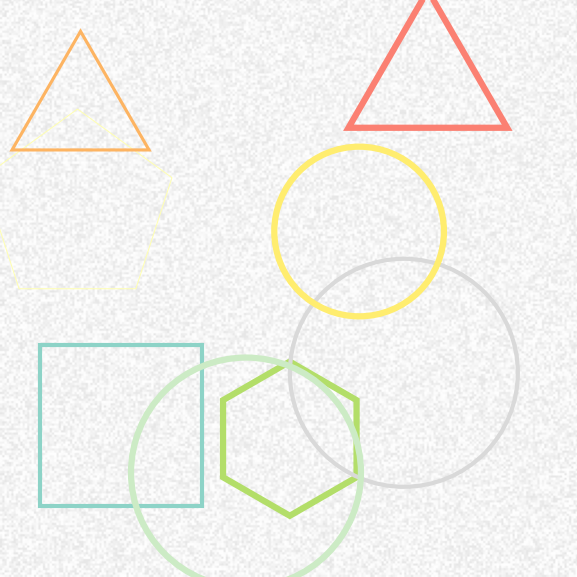[{"shape": "square", "thickness": 2, "radius": 0.7, "center": [0.209, 0.262]}, {"shape": "pentagon", "thickness": 0.5, "radius": 0.86, "center": [0.134, 0.638]}, {"shape": "triangle", "thickness": 3, "radius": 0.79, "center": [0.741, 0.857]}, {"shape": "triangle", "thickness": 1.5, "radius": 0.68, "center": [0.139, 0.808]}, {"shape": "hexagon", "thickness": 3, "radius": 0.67, "center": [0.502, 0.239]}, {"shape": "circle", "thickness": 2, "radius": 0.99, "center": [0.699, 0.354]}, {"shape": "circle", "thickness": 3, "radius": 1.0, "center": [0.426, 0.181]}, {"shape": "circle", "thickness": 3, "radius": 0.73, "center": [0.622, 0.598]}]